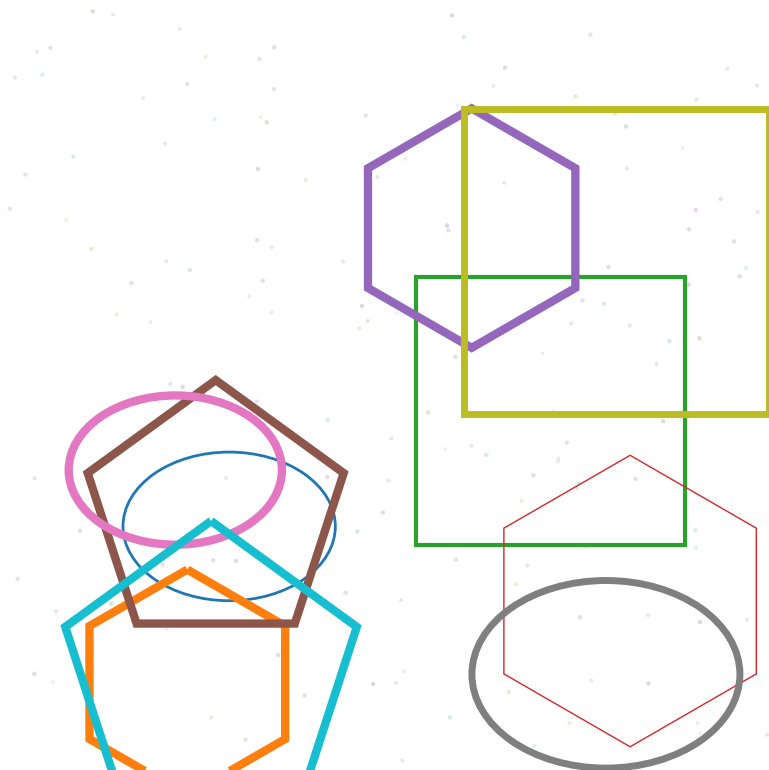[{"shape": "oval", "thickness": 1, "radius": 0.69, "center": [0.298, 0.316]}, {"shape": "hexagon", "thickness": 3, "radius": 0.73, "center": [0.243, 0.114]}, {"shape": "square", "thickness": 1.5, "radius": 0.87, "center": [0.715, 0.467]}, {"shape": "hexagon", "thickness": 0.5, "radius": 0.95, "center": [0.818, 0.219]}, {"shape": "hexagon", "thickness": 3, "radius": 0.78, "center": [0.613, 0.704]}, {"shape": "pentagon", "thickness": 3, "radius": 0.87, "center": [0.28, 0.332]}, {"shape": "oval", "thickness": 3, "radius": 0.69, "center": [0.228, 0.39]}, {"shape": "oval", "thickness": 2.5, "radius": 0.87, "center": [0.787, 0.124]}, {"shape": "square", "thickness": 2.5, "radius": 0.99, "center": [0.801, 0.66]}, {"shape": "pentagon", "thickness": 3, "radius": 1.0, "center": [0.274, 0.124]}]